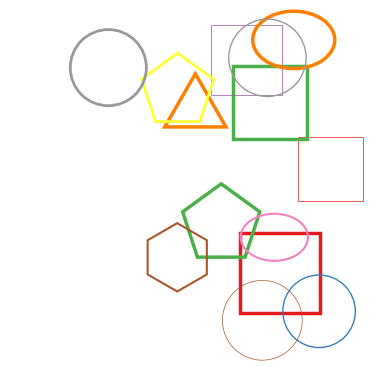[{"shape": "square", "thickness": 0.5, "radius": 0.42, "center": [0.859, 0.561]}, {"shape": "square", "thickness": 2.5, "radius": 0.52, "center": [0.727, 0.29]}, {"shape": "circle", "thickness": 1, "radius": 0.47, "center": [0.829, 0.191]}, {"shape": "square", "thickness": 2.5, "radius": 0.48, "center": [0.702, 0.734]}, {"shape": "pentagon", "thickness": 2.5, "radius": 0.53, "center": [0.575, 0.417]}, {"shape": "square", "thickness": 0.5, "radius": 0.46, "center": [0.639, 0.844]}, {"shape": "triangle", "thickness": 2.5, "radius": 0.46, "center": [0.507, 0.716]}, {"shape": "oval", "thickness": 2.5, "radius": 0.53, "center": [0.763, 0.896]}, {"shape": "pentagon", "thickness": 2, "radius": 0.49, "center": [0.461, 0.764]}, {"shape": "circle", "thickness": 0.5, "radius": 0.52, "center": [0.681, 0.168]}, {"shape": "hexagon", "thickness": 1.5, "radius": 0.44, "center": [0.46, 0.332]}, {"shape": "oval", "thickness": 1.5, "radius": 0.44, "center": [0.712, 0.384]}, {"shape": "circle", "thickness": 2, "radius": 0.49, "center": [0.281, 0.824]}, {"shape": "circle", "thickness": 1, "radius": 0.5, "center": [0.695, 0.85]}]